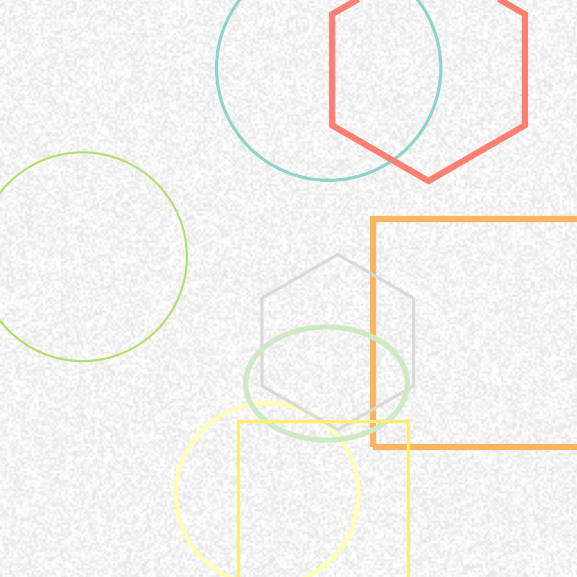[{"shape": "circle", "thickness": 1.5, "radius": 0.97, "center": [0.569, 0.881]}, {"shape": "circle", "thickness": 2, "radius": 0.79, "center": [0.463, 0.143]}, {"shape": "hexagon", "thickness": 3, "radius": 0.96, "center": [0.742, 0.878]}, {"shape": "square", "thickness": 3, "radius": 0.99, "center": [0.843, 0.422]}, {"shape": "circle", "thickness": 1, "radius": 0.9, "center": [0.143, 0.555]}, {"shape": "hexagon", "thickness": 1.5, "radius": 0.76, "center": [0.585, 0.407]}, {"shape": "oval", "thickness": 2.5, "radius": 0.7, "center": [0.565, 0.335]}, {"shape": "square", "thickness": 1.5, "radius": 0.74, "center": [0.56, 0.123]}]